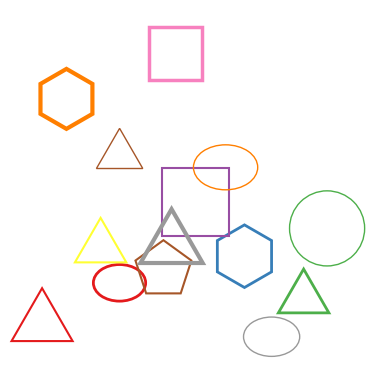[{"shape": "triangle", "thickness": 1.5, "radius": 0.46, "center": [0.109, 0.16]}, {"shape": "oval", "thickness": 2, "radius": 0.34, "center": [0.31, 0.265]}, {"shape": "hexagon", "thickness": 2, "radius": 0.41, "center": [0.635, 0.335]}, {"shape": "circle", "thickness": 1, "radius": 0.49, "center": [0.85, 0.407]}, {"shape": "triangle", "thickness": 2, "radius": 0.38, "center": [0.789, 0.225]}, {"shape": "square", "thickness": 1.5, "radius": 0.44, "center": [0.508, 0.476]}, {"shape": "oval", "thickness": 1, "radius": 0.42, "center": [0.586, 0.565]}, {"shape": "hexagon", "thickness": 3, "radius": 0.39, "center": [0.173, 0.743]}, {"shape": "triangle", "thickness": 1.5, "radius": 0.39, "center": [0.261, 0.357]}, {"shape": "pentagon", "thickness": 1.5, "radius": 0.38, "center": [0.424, 0.3]}, {"shape": "triangle", "thickness": 1, "radius": 0.35, "center": [0.311, 0.597]}, {"shape": "square", "thickness": 2.5, "radius": 0.35, "center": [0.455, 0.862]}, {"shape": "oval", "thickness": 1, "radius": 0.36, "center": [0.705, 0.125]}, {"shape": "triangle", "thickness": 3, "radius": 0.47, "center": [0.446, 0.363]}]